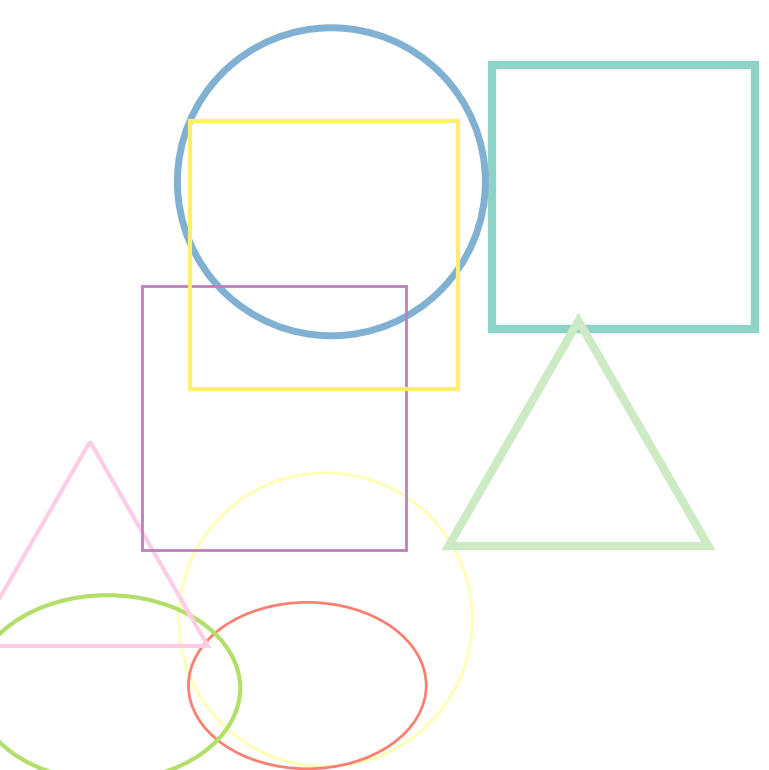[{"shape": "square", "thickness": 3, "radius": 0.85, "center": [0.81, 0.744]}, {"shape": "circle", "thickness": 1, "radius": 0.95, "center": [0.423, 0.195]}, {"shape": "oval", "thickness": 1, "radius": 0.77, "center": [0.399, 0.11]}, {"shape": "circle", "thickness": 2.5, "radius": 1.0, "center": [0.43, 0.764]}, {"shape": "oval", "thickness": 1.5, "radius": 0.86, "center": [0.14, 0.106]}, {"shape": "triangle", "thickness": 1.5, "radius": 0.88, "center": [0.117, 0.25]}, {"shape": "square", "thickness": 1, "radius": 0.86, "center": [0.355, 0.457]}, {"shape": "triangle", "thickness": 3, "radius": 0.97, "center": [0.751, 0.388]}, {"shape": "square", "thickness": 1.5, "radius": 0.87, "center": [0.421, 0.669]}]